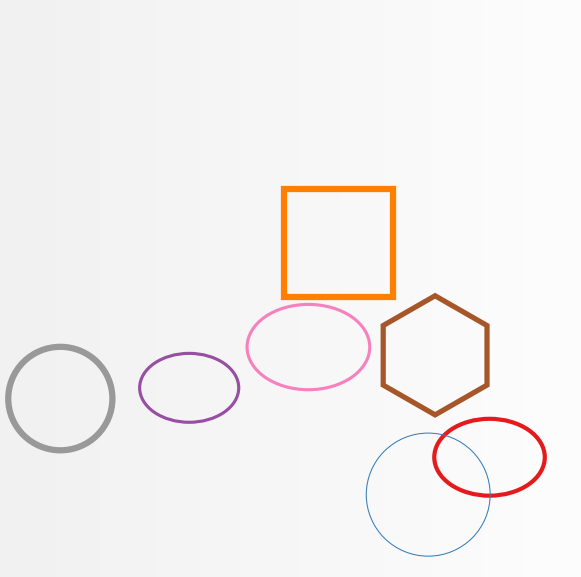[{"shape": "oval", "thickness": 2, "radius": 0.48, "center": [0.842, 0.207]}, {"shape": "circle", "thickness": 0.5, "radius": 0.53, "center": [0.737, 0.143]}, {"shape": "oval", "thickness": 1.5, "radius": 0.43, "center": [0.325, 0.328]}, {"shape": "square", "thickness": 3, "radius": 0.47, "center": [0.582, 0.579]}, {"shape": "hexagon", "thickness": 2.5, "radius": 0.52, "center": [0.749, 0.384]}, {"shape": "oval", "thickness": 1.5, "radius": 0.53, "center": [0.531, 0.398]}, {"shape": "circle", "thickness": 3, "radius": 0.45, "center": [0.104, 0.309]}]